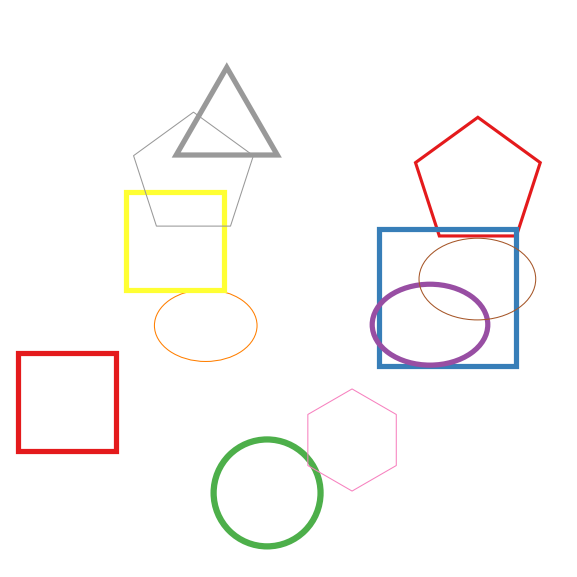[{"shape": "pentagon", "thickness": 1.5, "radius": 0.57, "center": [0.827, 0.682]}, {"shape": "square", "thickness": 2.5, "radius": 0.43, "center": [0.116, 0.303]}, {"shape": "square", "thickness": 2.5, "radius": 0.59, "center": [0.775, 0.484]}, {"shape": "circle", "thickness": 3, "radius": 0.46, "center": [0.462, 0.146]}, {"shape": "oval", "thickness": 2.5, "radius": 0.5, "center": [0.745, 0.437]}, {"shape": "oval", "thickness": 0.5, "radius": 0.44, "center": [0.356, 0.435]}, {"shape": "square", "thickness": 2.5, "radius": 0.42, "center": [0.303, 0.581]}, {"shape": "oval", "thickness": 0.5, "radius": 0.51, "center": [0.827, 0.516]}, {"shape": "hexagon", "thickness": 0.5, "radius": 0.44, "center": [0.61, 0.237]}, {"shape": "triangle", "thickness": 2.5, "radius": 0.51, "center": [0.393, 0.781]}, {"shape": "pentagon", "thickness": 0.5, "radius": 0.55, "center": [0.335, 0.696]}]